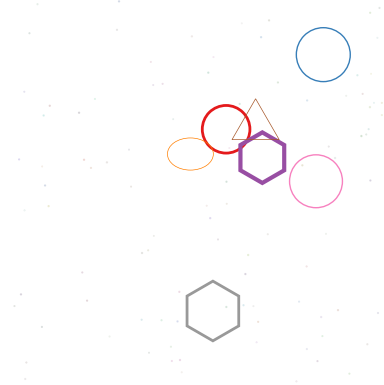[{"shape": "circle", "thickness": 2, "radius": 0.31, "center": [0.587, 0.664]}, {"shape": "circle", "thickness": 1, "radius": 0.35, "center": [0.84, 0.858]}, {"shape": "hexagon", "thickness": 3, "radius": 0.33, "center": [0.681, 0.59]}, {"shape": "oval", "thickness": 0.5, "radius": 0.3, "center": [0.495, 0.6]}, {"shape": "triangle", "thickness": 0.5, "radius": 0.35, "center": [0.664, 0.673]}, {"shape": "circle", "thickness": 1, "radius": 0.34, "center": [0.821, 0.529]}, {"shape": "hexagon", "thickness": 2, "radius": 0.39, "center": [0.553, 0.192]}]